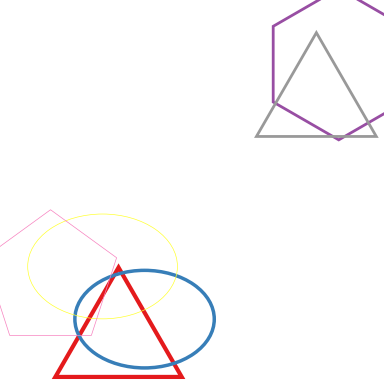[{"shape": "triangle", "thickness": 3, "radius": 0.95, "center": [0.308, 0.116]}, {"shape": "oval", "thickness": 2.5, "radius": 0.91, "center": [0.376, 0.171]}, {"shape": "hexagon", "thickness": 2, "radius": 0.98, "center": [0.88, 0.833]}, {"shape": "oval", "thickness": 0.5, "radius": 0.97, "center": [0.266, 0.308]}, {"shape": "pentagon", "thickness": 0.5, "radius": 0.9, "center": [0.131, 0.275]}, {"shape": "triangle", "thickness": 2, "radius": 0.9, "center": [0.822, 0.735]}]